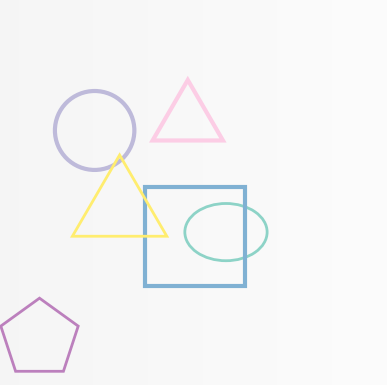[{"shape": "oval", "thickness": 2, "radius": 0.53, "center": [0.583, 0.397]}, {"shape": "circle", "thickness": 3, "radius": 0.51, "center": [0.244, 0.661]}, {"shape": "square", "thickness": 3, "radius": 0.65, "center": [0.504, 0.386]}, {"shape": "triangle", "thickness": 3, "radius": 0.52, "center": [0.485, 0.688]}, {"shape": "pentagon", "thickness": 2, "radius": 0.52, "center": [0.102, 0.121]}, {"shape": "triangle", "thickness": 2, "radius": 0.7, "center": [0.309, 0.457]}]